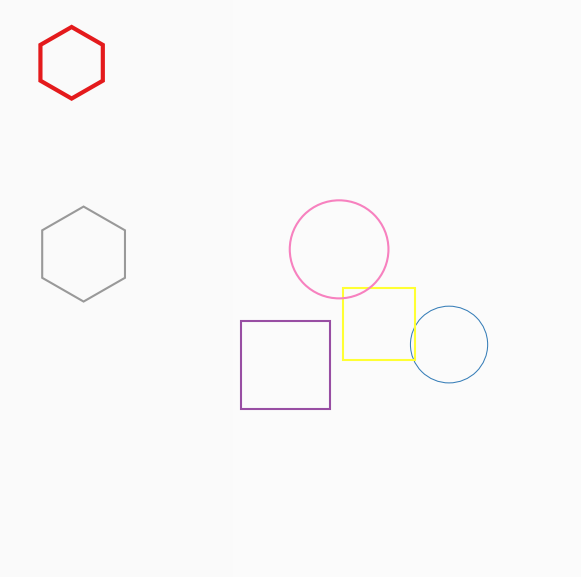[{"shape": "hexagon", "thickness": 2, "radius": 0.31, "center": [0.123, 0.89]}, {"shape": "circle", "thickness": 0.5, "radius": 0.33, "center": [0.773, 0.403]}, {"shape": "square", "thickness": 1, "radius": 0.38, "center": [0.492, 0.367]}, {"shape": "square", "thickness": 1, "radius": 0.31, "center": [0.652, 0.437]}, {"shape": "circle", "thickness": 1, "radius": 0.42, "center": [0.583, 0.567]}, {"shape": "hexagon", "thickness": 1, "radius": 0.41, "center": [0.144, 0.559]}]